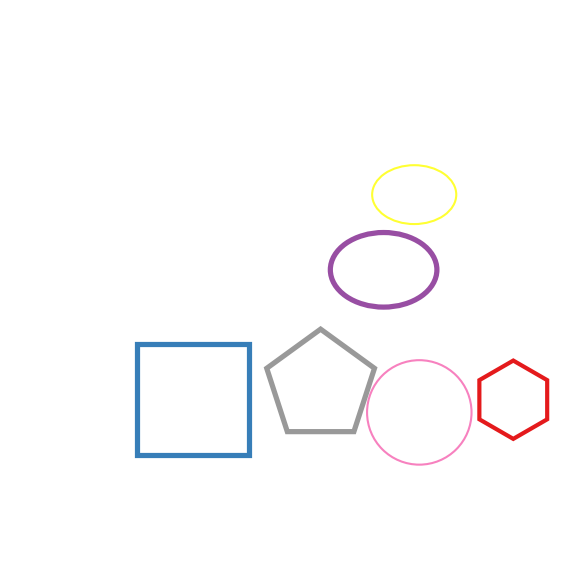[{"shape": "hexagon", "thickness": 2, "radius": 0.34, "center": [0.889, 0.307]}, {"shape": "square", "thickness": 2.5, "radius": 0.48, "center": [0.334, 0.307]}, {"shape": "oval", "thickness": 2.5, "radius": 0.46, "center": [0.664, 0.532]}, {"shape": "oval", "thickness": 1, "radius": 0.36, "center": [0.717, 0.662]}, {"shape": "circle", "thickness": 1, "radius": 0.45, "center": [0.726, 0.285]}, {"shape": "pentagon", "thickness": 2.5, "radius": 0.49, "center": [0.555, 0.331]}]